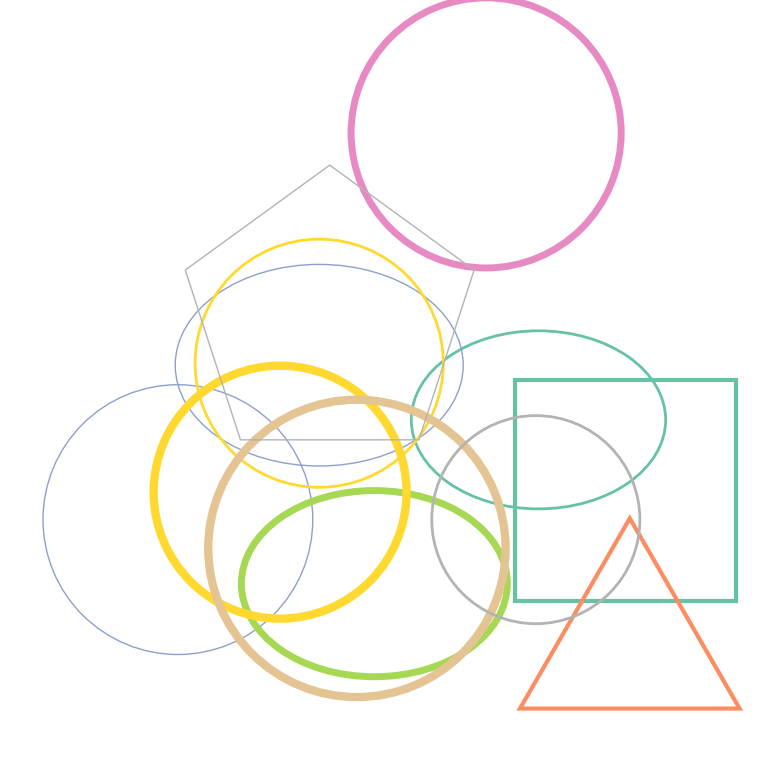[{"shape": "square", "thickness": 1.5, "radius": 0.72, "center": [0.812, 0.363]}, {"shape": "oval", "thickness": 1, "radius": 0.83, "center": [0.699, 0.455]}, {"shape": "triangle", "thickness": 1.5, "radius": 0.82, "center": [0.818, 0.162]}, {"shape": "circle", "thickness": 0.5, "radius": 0.88, "center": [0.231, 0.325]}, {"shape": "oval", "thickness": 0.5, "radius": 0.94, "center": [0.415, 0.526]}, {"shape": "circle", "thickness": 2.5, "radius": 0.88, "center": [0.631, 0.827]}, {"shape": "oval", "thickness": 2.5, "radius": 0.86, "center": [0.486, 0.242]}, {"shape": "circle", "thickness": 3, "radius": 0.82, "center": [0.364, 0.361]}, {"shape": "circle", "thickness": 1, "radius": 0.81, "center": [0.415, 0.528]}, {"shape": "circle", "thickness": 3, "radius": 0.97, "center": [0.464, 0.288]}, {"shape": "pentagon", "thickness": 0.5, "radius": 0.99, "center": [0.428, 0.588]}, {"shape": "circle", "thickness": 1, "radius": 0.68, "center": [0.696, 0.325]}]